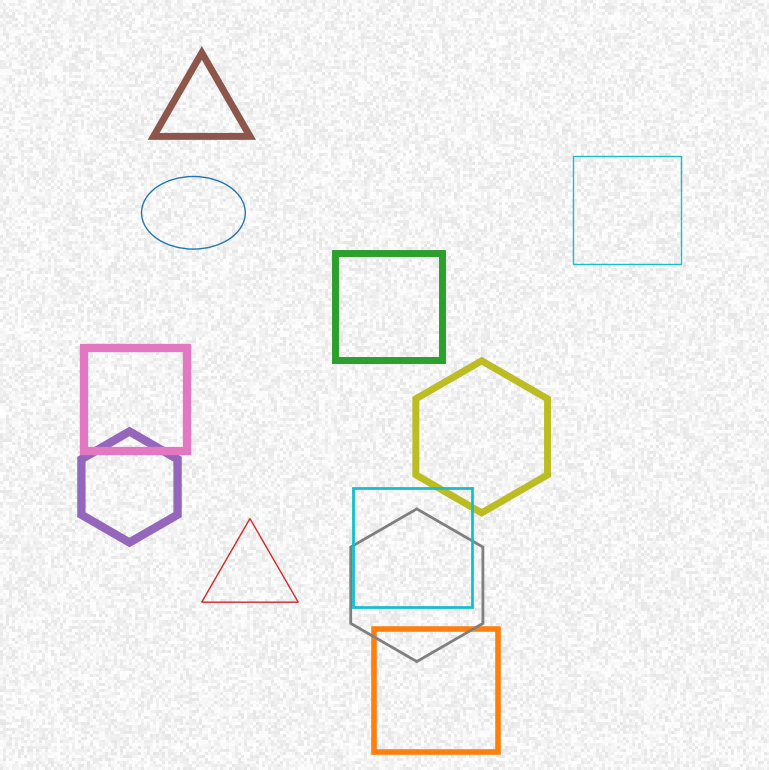[{"shape": "oval", "thickness": 0.5, "radius": 0.34, "center": [0.251, 0.724]}, {"shape": "square", "thickness": 2, "radius": 0.4, "center": [0.567, 0.103]}, {"shape": "square", "thickness": 2.5, "radius": 0.35, "center": [0.505, 0.602]}, {"shape": "triangle", "thickness": 0.5, "radius": 0.36, "center": [0.325, 0.254]}, {"shape": "hexagon", "thickness": 3, "radius": 0.36, "center": [0.168, 0.368]}, {"shape": "triangle", "thickness": 2.5, "radius": 0.36, "center": [0.262, 0.859]}, {"shape": "square", "thickness": 3, "radius": 0.33, "center": [0.175, 0.481]}, {"shape": "hexagon", "thickness": 1, "radius": 0.5, "center": [0.541, 0.24]}, {"shape": "hexagon", "thickness": 2.5, "radius": 0.49, "center": [0.626, 0.433]}, {"shape": "square", "thickness": 0.5, "radius": 0.35, "center": [0.814, 0.727]}, {"shape": "square", "thickness": 1, "radius": 0.39, "center": [0.536, 0.289]}]